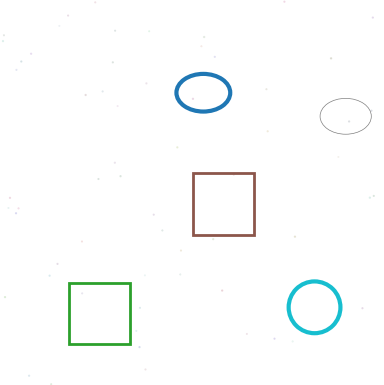[{"shape": "oval", "thickness": 3, "radius": 0.35, "center": [0.528, 0.759]}, {"shape": "square", "thickness": 2, "radius": 0.39, "center": [0.258, 0.186]}, {"shape": "square", "thickness": 2, "radius": 0.4, "center": [0.58, 0.47]}, {"shape": "oval", "thickness": 0.5, "radius": 0.33, "center": [0.898, 0.698]}, {"shape": "circle", "thickness": 3, "radius": 0.34, "center": [0.817, 0.202]}]